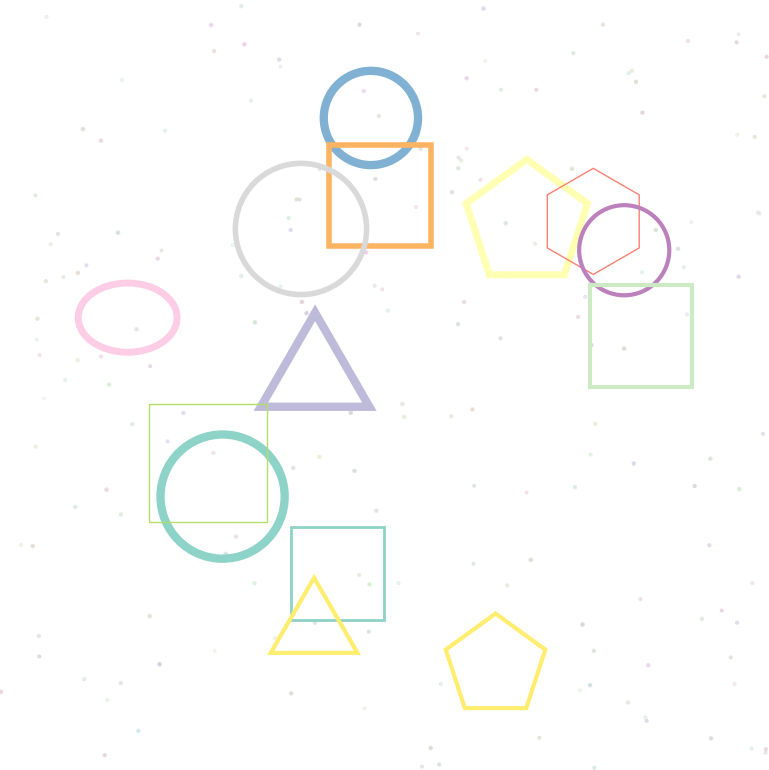[{"shape": "circle", "thickness": 3, "radius": 0.4, "center": [0.289, 0.355]}, {"shape": "square", "thickness": 1, "radius": 0.3, "center": [0.438, 0.256]}, {"shape": "pentagon", "thickness": 2.5, "radius": 0.41, "center": [0.684, 0.71]}, {"shape": "triangle", "thickness": 3, "radius": 0.41, "center": [0.409, 0.512]}, {"shape": "hexagon", "thickness": 0.5, "radius": 0.34, "center": [0.77, 0.712]}, {"shape": "circle", "thickness": 3, "radius": 0.31, "center": [0.482, 0.847]}, {"shape": "square", "thickness": 2, "radius": 0.33, "center": [0.494, 0.746]}, {"shape": "square", "thickness": 0.5, "radius": 0.38, "center": [0.27, 0.399]}, {"shape": "oval", "thickness": 2.5, "radius": 0.32, "center": [0.166, 0.587]}, {"shape": "circle", "thickness": 2, "radius": 0.43, "center": [0.391, 0.703]}, {"shape": "circle", "thickness": 1.5, "radius": 0.29, "center": [0.811, 0.675]}, {"shape": "square", "thickness": 1.5, "radius": 0.33, "center": [0.832, 0.564]}, {"shape": "triangle", "thickness": 1.5, "radius": 0.33, "center": [0.408, 0.185]}, {"shape": "pentagon", "thickness": 1.5, "radius": 0.34, "center": [0.644, 0.135]}]